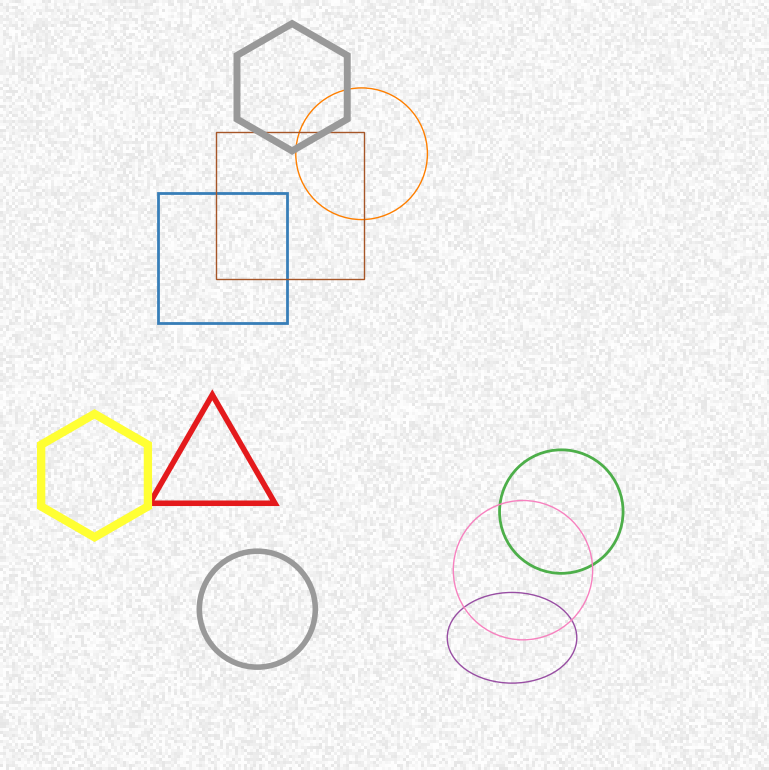[{"shape": "triangle", "thickness": 2, "radius": 0.47, "center": [0.276, 0.393]}, {"shape": "square", "thickness": 1, "radius": 0.42, "center": [0.289, 0.665]}, {"shape": "circle", "thickness": 1, "radius": 0.4, "center": [0.729, 0.336]}, {"shape": "oval", "thickness": 0.5, "radius": 0.42, "center": [0.665, 0.172]}, {"shape": "circle", "thickness": 0.5, "radius": 0.43, "center": [0.47, 0.8]}, {"shape": "hexagon", "thickness": 3, "radius": 0.4, "center": [0.123, 0.382]}, {"shape": "square", "thickness": 0.5, "radius": 0.48, "center": [0.377, 0.733]}, {"shape": "circle", "thickness": 0.5, "radius": 0.45, "center": [0.679, 0.26]}, {"shape": "hexagon", "thickness": 2.5, "radius": 0.41, "center": [0.379, 0.887]}, {"shape": "circle", "thickness": 2, "radius": 0.38, "center": [0.334, 0.209]}]